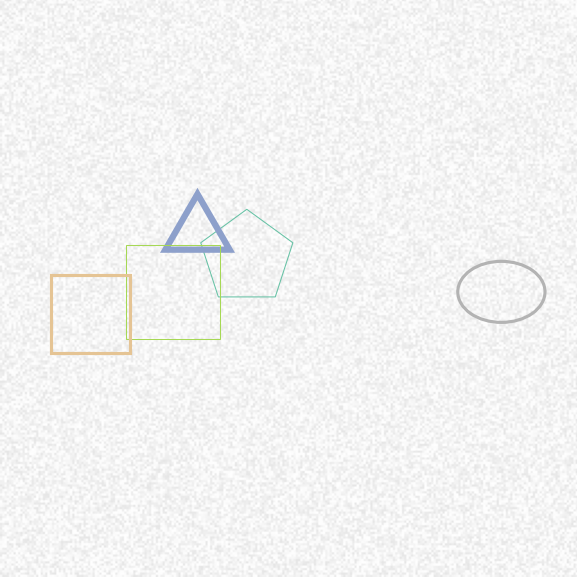[{"shape": "pentagon", "thickness": 0.5, "radius": 0.42, "center": [0.427, 0.553]}, {"shape": "triangle", "thickness": 3, "radius": 0.32, "center": [0.342, 0.599]}, {"shape": "square", "thickness": 0.5, "radius": 0.41, "center": [0.299, 0.494]}, {"shape": "square", "thickness": 1.5, "radius": 0.34, "center": [0.157, 0.455]}, {"shape": "oval", "thickness": 1.5, "radius": 0.38, "center": [0.868, 0.494]}]